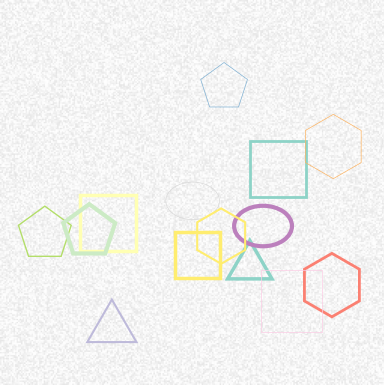[{"shape": "triangle", "thickness": 2.5, "radius": 0.33, "center": [0.649, 0.309]}, {"shape": "square", "thickness": 2, "radius": 0.36, "center": [0.722, 0.561]}, {"shape": "square", "thickness": 2.5, "radius": 0.36, "center": [0.281, 0.42]}, {"shape": "triangle", "thickness": 1.5, "radius": 0.37, "center": [0.291, 0.148]}, {"shape": "hexagon", "thickness": 2, "radius": 0.41, "center": [0.862, 0.259]}, {"shape": "pentagon", "thickness": 0.5, "radius": 0.32, "center": [0.582, 0.774]}, {"shape": "hexagon", "thickness": 0.5, "radius": 0.42, "center": [0.866, 0.619]}, {"shape": "pentagon", "thickness": 1, "radius": 0.36, "center": [0.116, 0.393]}, {"shape": "square", "thickness": 0.5, "radius": 0.4, "center": [0.757, 0.218]}, {"shape": "oval", "thickness": 0.5, "radius": 0.35, "center": [0.5, 0.478]}, {"shape": "oval", "thickness": 3, "radius": 0.38, "center": [0.683, 0.413]}, {"shape": "pentagon", "thickness": 3, "radius": 0.35, "center": [0.232, 0.399]}, {"shape": "square", "thickness": 2.5, "radius": 0.3, "center": [0.513, 0.337]}, {"shape": "hexagon", "thickness": 1.5, "radius": 0.36, "center": [0.574, 0.387]}]